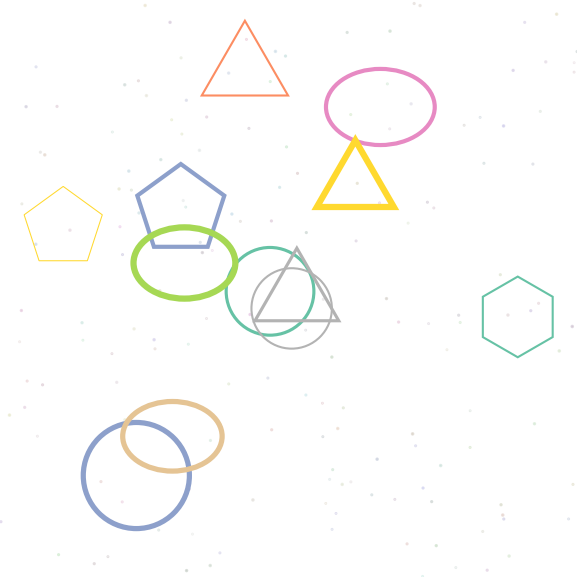[{"shape": "hexagon", "thickness": 1, "radius": 0.35, "center": [0.897, 0.45]}, {"shape": "circle", "thickness": 1.5, "radius": 0.38, "center": [0.468, 0.495]}, {"shape": "triangle", "thickness": 1, "radius": 0.43, "center": [0.424, 0.877]}, {"shape": "circle", "thickness": 2.5, "radius": 0.46, "center": [0.236, 0.176]}, {"shape": "pentagon", "thickness": 2, "radius": 0.4, "center": [0.313, 0.636]}, {"shape": "oval", "thickness": 2, "radius": 0.47, "center": [0.659, 0.814]}, {"shape": "oval", "thickness": 3, "radius": 0.44, "center": [0.319, 0.544]}, {"shape": "triangle", "thickness": 3, "radius": 0.38, "center": [0.615, 0.679]}, {"shape": "pentagon", "thickness": 0.5, "radius": 0.36, "center": [0.109, 0.605]}, {"shape": "oval", "thickness": 2.5, "radius": 0.43, "center": [0.299, 0.244]}, {"shape": "triangle", "thickness": 1.5, "radius": 0.42, "center": [0.514, 0.486]}, {"shape": "circle", "thickness": 1, "radius": 0.35, "center": [0.505, 0.465]}]